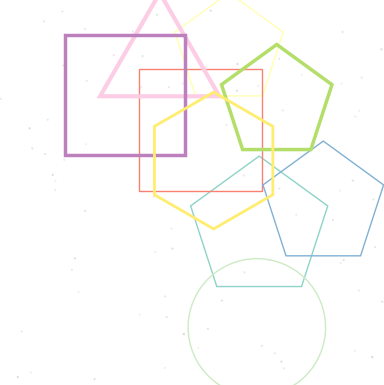[{"shape": "pentagon", "thickness": 1, "radius": 0.94, "center": [0.673, 0.407]}, {"shape": "pentagon", "thickness": 1, "radius": 0.74, "center": [0.595, 0.871]}, {"shape": "square", "thickness": 1, "radius": 0.79, "center": [0.521, 0.662]}, {"shape": "pentagon", "thickness": 1, "radius": 0.82, "center": [0.84, 0.469]}, {"shape": "pentagon", "thickness": 2.5, "radius": 0.75, "center": [0.719, 0.734]}, {"shape": "triangle", "thickness": 3, "radius": 0.9, "center": [0.415, 0.839]}, {"shape": "square", "thickness": 2.5, "radius": 0.78, "center": [0.325, 0.754]}, {"shape": "circle", "thickness": 1, "radius": 0.89, "center": [0.667, 0.15]}, {"shape": "hexagon", "thickness": 2, "radius": 0.89, "center": [0.555, 0.583]}]